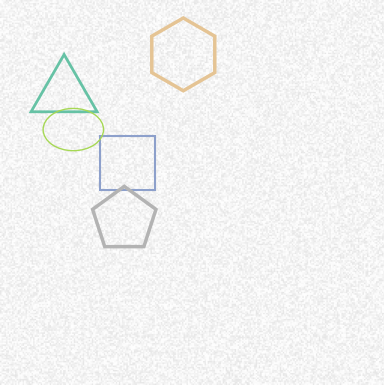[{"shape": "triangle", "thickness": 2, "radius": 0.5, "center": [0.167, 0.759]}, {"shape": "square", "thickness": 1.5, "radius": 0.36, "center": [0.332, 0.577]}, {"shape": "oval", "thickness": 1, "radius": 0.39, "center": [0.19, 0.663]}, {"shape": "hexagon", "thickness": 2.5, "radius": 0.47, "center": [0.476, 0.859]}, {"shape": "pentagon", "thickness": 2.5, "radius": 0.43, "center": [0.323, 0.429]}]